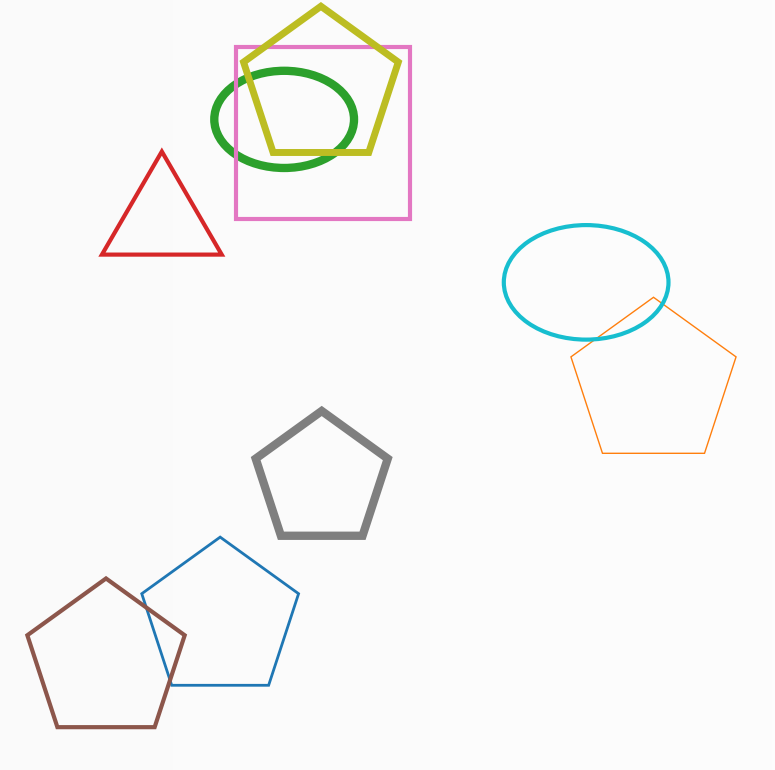[{"shape": "pentagon", "thickness": 1, "radius": 0.53, "center": [0.284, 0.196]}, {"shape": "pentagon", "thickness": 0.5, "radius": 0.56, "center": [0.843, 0.502]}, {"shape": "oval", "thickness": 3, "radius": 0.45, "center": [0.367, 0.845]}, {"shape": "triangle", "thickness": 1.5, "radius": 0.45, "center": [0.209, 0.714]}, {"shape": "pentagon", "thickness": 1.5, "radius": 0.53, "center": [0.137, 0.142]}, {"shape": "square", "thickness": 1.5, "radius": 0.56, "center": [0.417, 0.827]}, {"shape": "pentagon", "thickness": 3, "radius": 0.45, "center": [0.415, 0.377]}, {"shape": "pentagon", "thickness": 2.5, "radius": 0.52, "center": [0.414, 0.887]}, {"shape": "oval", "thickness": 1.5, "radius": 0.53, "center": [0.756, 0.633]}]